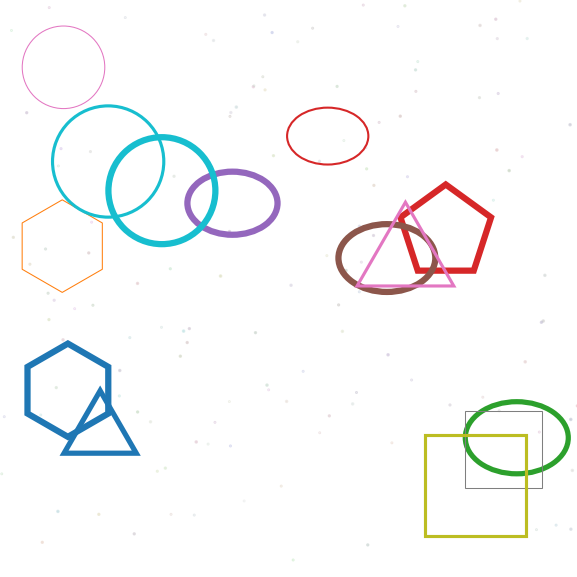[{"shape": "hexagon", "thickness": 3, "radius": 0.4, "center": [0.118, 0.323]}, {"shape": "triangle", "thickness": 2.5, "radius": 0.36, "center": [0.173, 0.25]}, {"shape": "hexagon", "thickness": 0.5, "radius": 0.4, "center": [0.108, 0.573]}, {"shape": "oval", "thickness": 2.5, "radius": 0.45, "center": [0.895, 0.241]}, {"shape": "oval", "thickness": 1, "radius": 0.35, "center": [0.567, 0.763]}, {"shape": "pentagon", "thickness": 3, "radius": 0.41, "center": [0.772, 0.597]}, {"shape": "oval", "thickness": 3, "radius": 0.39, "center": [0.403, 0.647]}, {"shape": "oval", "thickness": 3, "radius": 0.42, "center": [0.67, 0.552]}, {"shape": "circle", "thickness": 0.5, "radius": 0.36, "center": [0.11, 0.883]}, {"shape": "triangle", "thickness": 1.5, "radius": 0.48, "center": [0.702, 0.552]}, {"shape": "square", "thickness": 0.5, "radius": 0.33, "center": [0.872, 0.22]}, {"shape": "square", "thickness": 1.5, "radius": 0.44, "center": [0.824, 0.159]}, {"shape": "circle", "thickness": 3, "radius": 0.46, "center": [0.28, 0.669]}, {"shape": "circle", "thickness": 1.5, "radius": 0.48, "center": [0.187, 0.719]}]